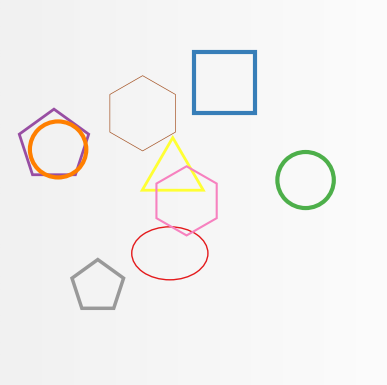[{"shape": "oval", "thickness": 1, "radius": 0.49, "center": [0.438, 0.342]}, {"shape": "square", "thickness": 3, "radius": 0.4, "center": [0.579, 0.787]}, {"shape": "circle", "thickness": 3, "radius": 0.36, "center": [0.789, 0.532]}, {"shape": "pentagon", "thickness": 2, "radius": 0.47, "center": [0.139, 0.622]}, {"shape": "circle", "thickness": 3, "radius": 0.36, "center": [0.15, 0.612]}, {"shape": "triangle", "thickness": 2, "radius": 0.46, "center": [0.446, 0.551]}, {"shape": "hexagon", "thickness": 0.5, "radius": 0.49, "center": [0.368, 0.706]}, {"shape": "hexagon", "thickness": 1.5, "radius": 0.45, "center": [0.481, 0.478]}, {"shape": "pentagon", "thickness": 2.5, "radius": 0.35, "center": [0.252, 0.256]}]